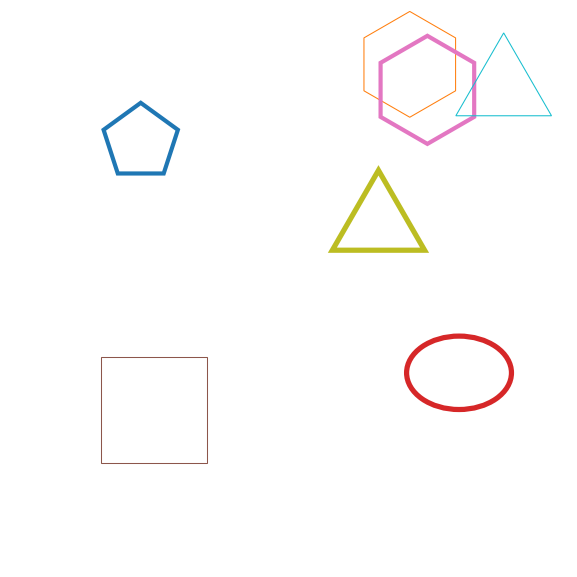[{"shape": "pentagon", "thickness": 2, "radius": 0.34, "center": [0.244, 0.753]}, {"shape": "hexagon", "thickness": 0.5, "radius": 0.46, "center": [0.71, 0.888]}, {"shape": "oval", "thickness": 2.5, "radius": 0.45, "center": [0.795, 0.354]}, {"shape": "square", "thickness": 0.5, "radius": 0.46, "center": [0.266, 0.29]}, {"shape": "hexagon", "thickness": 2, "radius": 0.47, "center": [0.74, 0.844]}, {"shape": "triangle", "thickness": 2.5, "radius": 0.46, "center": [0.655, 0.612]}, {"shape": "triangle", "thickness": 0.5, "radius": 0.48, "center": [0.872, 0.846]}]